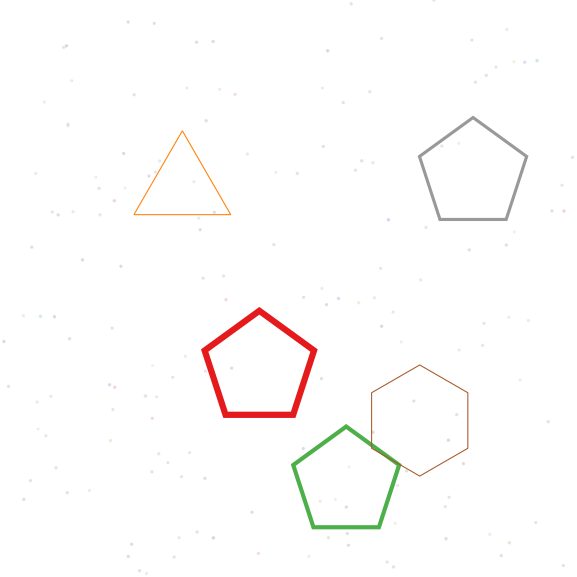[{"shape": "pentagon", "thickness": 3, "radius": 0.5, "center": [0.449, 0.361]}, {"shape": "pentagon", "thickness": 2, "radius": 0.48, "center": [0.599, 0.164]}, {"shape": "triangle", "thickness": 0.5, "radius": 0.48, "center": [0.316, 0.676]}, {"shape": "hexagon", "thickness": 0.5, "radius": 0.48, "center": [0.727, 0.271]}, {"shape": "pentagon", "thickness": 1.5, "radius": 0.49, "center": [0.819, 0.698]}]